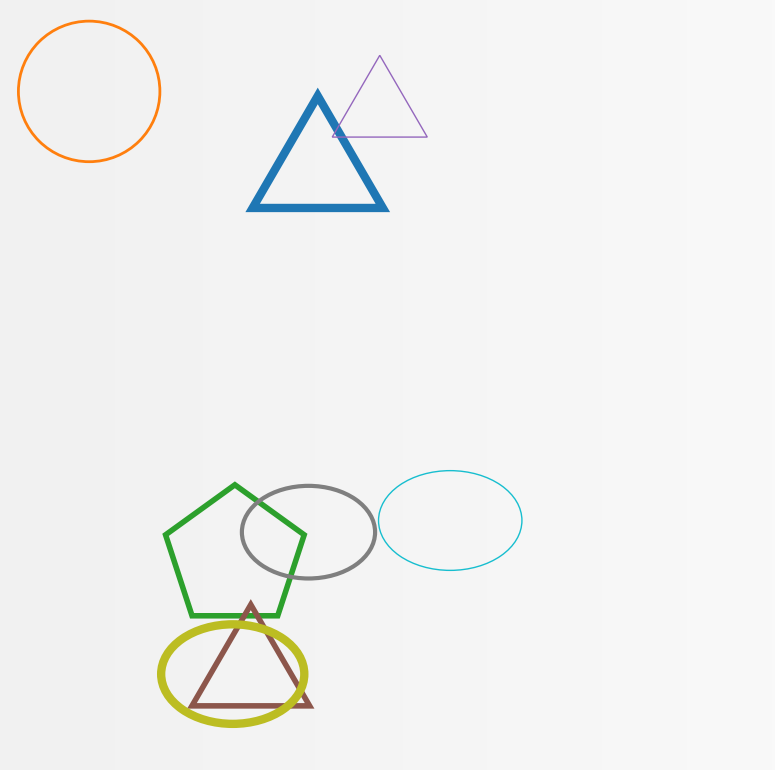[{"shape": "triangle", "thickness": 3, "radius": 0.49, "center": [0.41, 0.778]}, {"shape": "circle", "thickness": 1, "radius": 0.46, "center": [0.115, 0.881]}, {"shape": "pentagon", "thickness": 2, "radius": 0.47, "center": [0.303, 0.276]}, {"shape": "triangle", "thickness": 0.5, "radius": 0.35, "center": [0.49, 0.857]}, {"shape": "triangle", "thickness": 2, "radius": 0.44, "center": [0.324, 0.127]}, {"shape": "oval", "thickness": 1.5, "radius": 0.43, "center": [0.398, 0.309]}, {"shape": "oval", "thickness": 3, "radius": 0.46, "center": [0.3, 0.125]}, {"shape": "oval", "thickness": 0.5, "radius": 0.46, "center": [0.581, 0.324]}]